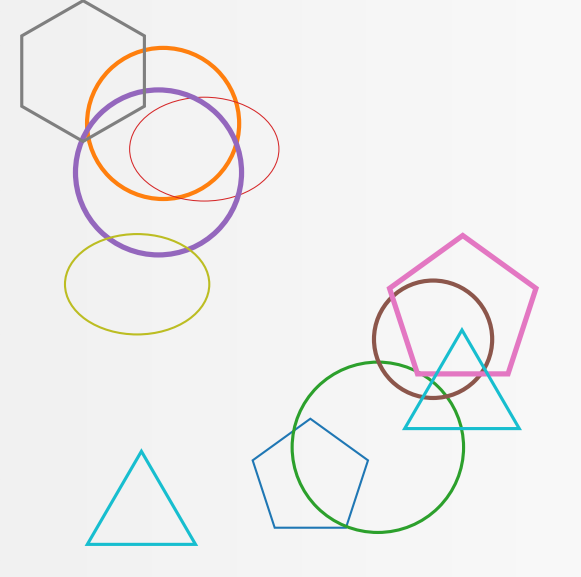[{"shape": "pentagon", "thickness": 1, "radius": 0.52, "center": [0.534, 0.17]}, {"shape": "circle", "thickness": 2, "radius": 0.65, "center": [0.281, 0.785]}, {"shape": "circle", "thickness": 1.5, "radius": 0.74, "center": [0.65, 0.225]}, {"shape": "oval", "thickness": 0.5, "radius": 0.64, "center": [0.351, 0.741]}, {"shape": "circle", "thickness": 2.5, "radius": 0.71, "center": [0.273, 0.701]}, {"shape": "circle", "thickness": 2, "radius": 0.51, "center": [0.745, 0.412]}, {"shape": "pentagon", "thickness": 2.5, "radius": 0.66, "center": [0.796, 0.459]}, {"shape": "hexagon", "thickness": 1.5, "radius": 0.61, "center": [0.143, 0.876]}, {"shape": "oval", "thickness": 1, "radius": 0.62, "center": [0.236, 0.507]}, {"shape": "triangle", "thickness": 1.5, "radius": 0.54, "center": [0.243, 0.11]}, {"shape": "triangle", "thickness": 1.5, "radius": 0.57, "center": [0.795, 0.314]}]